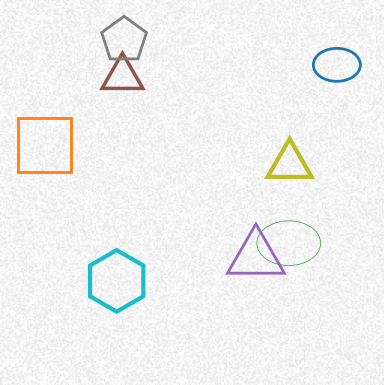[{"shape": "oval", "thickness": 2, "radius": 0.31, "center": [0.875, 0.832]}, {"shape": "square", "thickness": 2, "radius": 0.35, "center": [0.116, 0.622]}, {"shape": "oval", "thickness": 0.5, "radius": 0.41, "center": [0.75, 0.368]}, {"shape": "triangle", "thickness": 2, "radius": 0.43, "center": [0.665, 0.333]}, {"shape": "triangle", "thickness": 2.5, "radius": 0.31, "center": [0.318, 0.801]}, {"shape": "pentagon", "thickness": 2, "radius": 0.31, "center": [0.322, 0.897]}, {"shape": "triangle", "thickness": 3, "radius": 0.33, "center": [0.752, 0.574]}, {"shape": "hexagon", "thickness": 3, "radius": 0.4, "center": [0.303, 0.27]}]